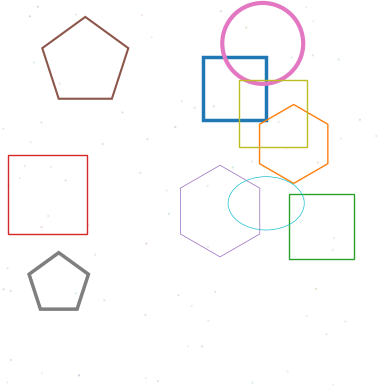[{"shape": "square", "thickness": 2.5, "radius": 0.41, "center": [0.61, 0.771]}, {"shape": "hexagon", "thickness": 1, "radius": 0.51, "center": [0.763, 0.626]}, {"shape": "square", "thickness": 1, "radius": 0.42, "center": [0.836, 0.412]}, {"shape": "square", "thickness": 1, "radius": 0.51, "center": [0.122, 0.495]}, {"shape": "hexagon", "thickness": 0.5, "radius": 0.6, "center": [0.572, 0.452]}, {"shape": "pentagon", "thickness": 1.5, "radius": 0.59, "center": [0.222, 0.839]}, {"shape": "circle", "thickness": 3, "radius": 0.53, "center": [0.682, 0.887]}, {"shape": "pentagon", "thickness": 2.5, "radius": 0.41, "center": [0.153, 0.263]}, {"shape": "square", "thickness": 1, "radius": 0.44, "center": [0.709, 0.706]}, {"shape": "oval", "thickness": 0.5, "radius": 0.49, "center": [0.691, 0.472]}]